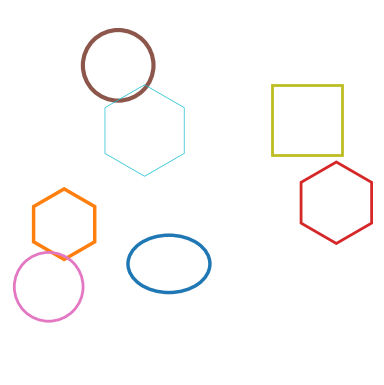[{"shape": "oval", "thickness": 2.5, "radius": 0.53, "center": [0.439, 0.315]}, {"shape": "hexagon", "thickness": 2.5, "radius": 0.46, "center": [0.167, 0.418]}, {"shape": "hexagon", "thickness": 2, "radius": 0.53, "center": [0.874, 0.473]}, {"shape": "circle", "thickness": 3, "radius": 0.46, "center": [0.307, 0.83]}, {"shape": "circle", "thickness": 2, "radius": 0.45, "center": [0.126, 0.255]}, {"shape": "square", "thickness": 2, "radius": 0.45, "center": [0.798, 0.688]}, {"shape": "hexagon", "thickness": 0.5, "radius": 0.59, "center": [0.376, 0.661]}]